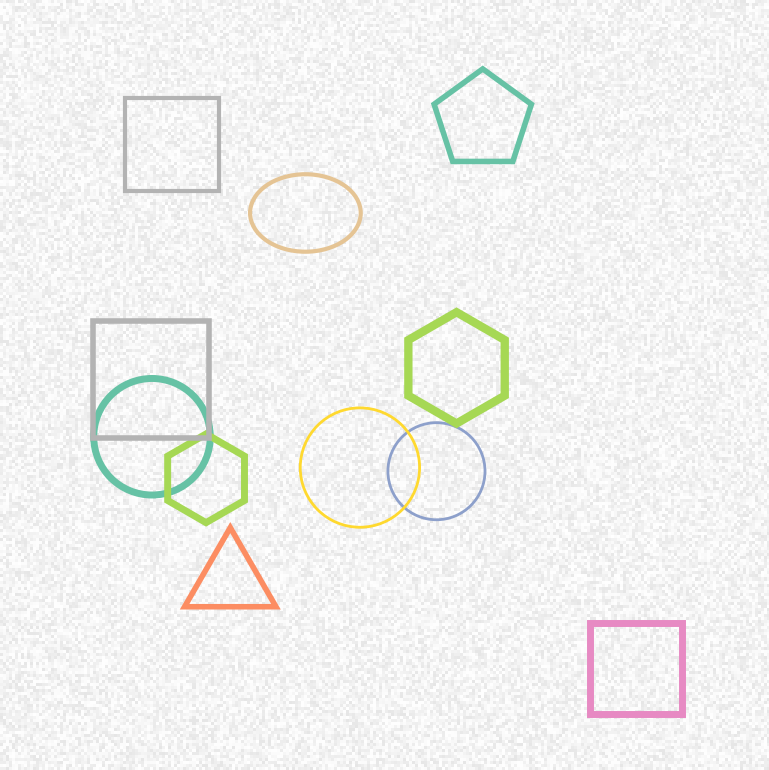[{"shape": "circle", "thickness": 2.5, "radius": 0.38, "center": [0.197, 0.433]}, {"shape": "pentagon", "thickness": 2, "radius": 0.33, "center": [0.627, 0.844]}, {"shape": "triangle", "thickness": 2, "radius": 0.34, "center": [0.299, 0.246]}, {"shape": "circle", "thickness": 1, "radius": 0.32, "center": [0.567, 0.388]}, {"shape": "square", "thickness": 2.5, "radius": 0.3, "center": [0.826, 0.132]}, {"shape": "hexagon", "thickness": 2.5, "radius": 0.29, "center": [0.268, 0.379]}, {"shape": "hexagon", "thickness": 3, "radius": 0.36, "center": [0.593, 0.522]}, {"shape": "circle", "thickness": 1, "radius": 0.39, "center": [0.467, 0.393]}, {"shape": "oval", "thickness": 1.5, "radius": 0.36, "center": [0.397, 0.723]}, {"shape": "square", "thickness": 1.5, "radius": 0.3, "center": [0.223, 0.813]}, {"shape": "square", "thickness": 2, "radius": 0.38, "center": [0.196, 0.507]}]